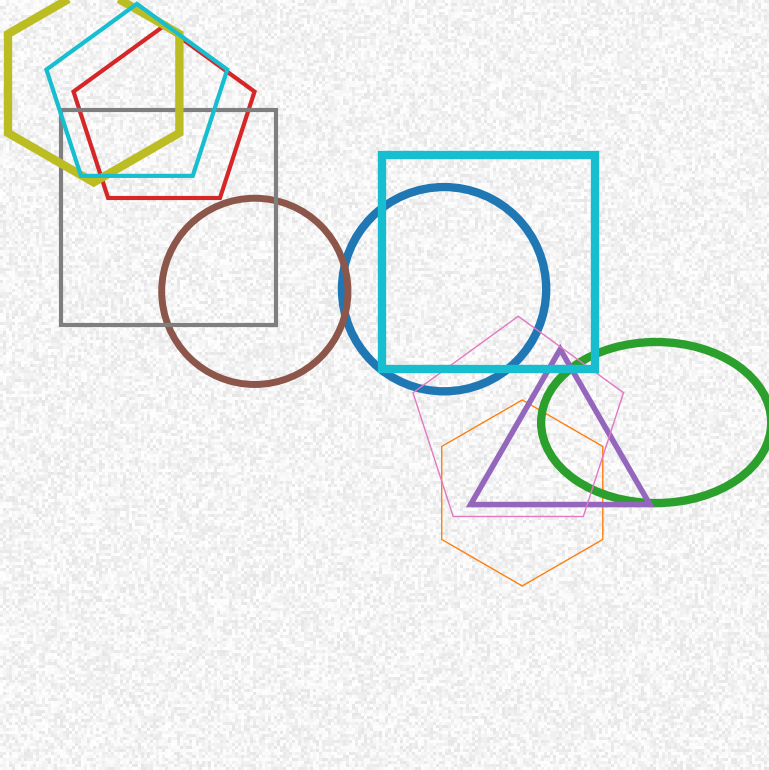[{"shape": "circle", "thickness": 3, "radius": 0.66, "center": [0.577, 0.624]}, {"shape": "hexagon", "thickness": 0.5, "radius": 0.6, "center": [0.678, 0.36]}, {"shape": "oval", "thickness": 3, "radius": 0.75, "center": [0.852, 0.451]}, {"shape": "pentagon", "thickness": 1.5, "radius": 0.62, "center": [0.213, 0.843]}, {"shape": "triangle", "thickness": 2, "radius": 0.67, "center": [0.728, 0.412]}, {"shape": "circle", "thickness": 2.5, "radius": 0.6, "center": [0.331, 0.622]}, {"shape": "pentagon", "thickness": 0.5, "radius": 0.72, "center": [0.673, 0.446]}, {"shape": "square", "thickness": 1.5, "radius": 0.7, "center": [0.219, 0.718]}, {"shape": "hexagon", "thickness": 3, "radius": 0.64, "center": [0.122, 0.892]}, {"shape": "square", "thickness": 3, "radius": 0.69, "center": [0.634, 0.659]}, {"shape": "pentagon", "thickness": 1.5, "radius": 0.62, "center": [0.178, 0.871]}]